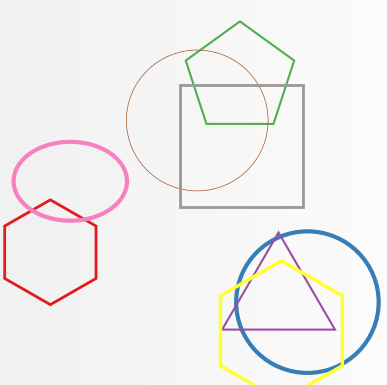[{"shape": "hexagon", "thickness": 2, "radius": 0.68, "center": [0.13, 0.345]}, {"shape": "circle", "thickness": 3, "radius": 0.92, "center": [0.793, 0.215]}, {"shape": "pentagon", "thickness": 1.5, "radius": 0.74, "center": [0.619, 0.797]}, {"shape": "triangle", "thickness": 1.5, "radius": 0.84, "center": [0.719, 0.228]}, {"shape": "hexagon", "thickness": 2.5, "radius": 0.91, "center": [0.726, 0.141]}, {"shape": "circle", "thickness": 0.5, "radius": 0.91, "center": [0.509, 0.687]}, {"shape": "oval", "thickness": 3, "radius": 0.73, "center": [0.181, 0.529]}, {"shape": "square", "thickness": 2, "radius": 0.8, "center": [0.624, 0.621]}]